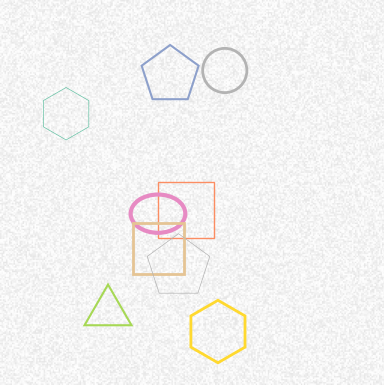[{"shape": "hexagon", "thickness": 0.5, "radius": 0.34, "center": [0.172, 0.705]}, {"shape": "square", "thickness": 1, "radius": 0.36, "center": [0.483, 0.455]}, {"shape": "pentagon", "thickness": 1.5, "radius": 0.39, "center": [0.442, 0.805]}, {"shape": "oval", "thickness": 3, "radius": 0.36, "center": [0.41, 0.445]}, {"shape": "triangle", "thickness": 1.5, "radius": 0.35, "center": [0.281, 0.19]}, {"shape": "hexagon", "thickness": 2, "radius": 0.41, "center": [0.566, 0.139]}, {"shape": "square", "thickness": 2, "radius": 0.33, "center": [0.411, 0.355]}, {"shape": "pentagon", "thickness": 0.5, "radius": 0.43, "center": [0.464, 0.308]}, {"shape": "circle", "thickness": 2, "radius": 0.29, "center": [0.584, 0.817]}]